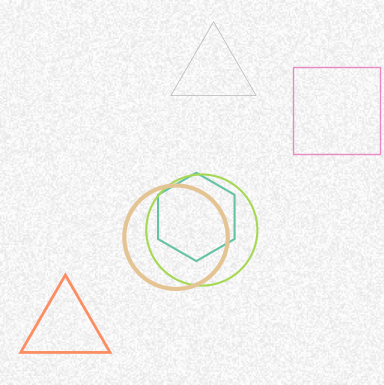[{"shape": "hexagon", "thickness": 1.5, "radius": 0.57, "center": [0.51, 0.437]}, {"shape": "triangle", "thickness": 2, "radius": 0.67, "center": [0.17, 0.152]}, {"shape": "square", "thickness": 1, "radius": 0.56, "center": [0.875, 0.714]}, {"shape": "circle", "thickness": 1.5, "radius": 0.72, "center": [0.524, 0.402]}, {"shape": "circle", "thickness": 3, "radius": 0.67, "center": [0.457, 0.384]}, {"shape": "triangle", "thickness": 0.5, "radius": 0.64, "center": [0.555, 0.816]}]